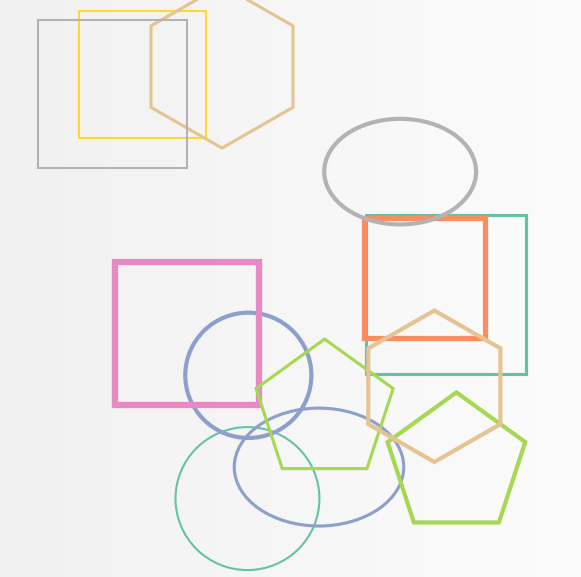[{"shape": "square", "thickness": 1.5, "radius": 0.69, "center": [0.768, 0.49]}, {"shape": "circle", "thickness": 1, "radius": 0.62, "center": [0.426, 0.136]}, {"shape": "square", "thickness": 2.5, "radius": 0.52, "center": [0.731, 0.518]}, {"shape": "oval", "thickness": 1.5, "radius": 0.73, "center": [0.549, 0.19]}, {"shape": "circle", "thickness": 2, "radius": 0.54, "center": [0.427, 0.349]}, {"shape": "square", "thickness": 3, "radius": 0.62, "center": [0.322, 0.421]}, {"shape": "pentagon", "thickness": 2, "radius": 0.62, "center": [0.785, 0.195]}, {"shape": "pentagon", "thickness": 1.5, "radius": 0.62, "center": [0.558, 0.288]}, {"shape": "square", "thickness": 1, "radius": 0.55, "center": [0.246, 0.87]}, {"shape": "hexagon", "thickness": 1.5, "radius": 0.71, "center": [0.382, 0.884]}, {"shape": "hexagon", "thickness": 2, "radius": 0.66, "center": [0.747, 0.33]}, {"shape": "oval", "thickness": 2, "radius": 0.65, "center": [0.688, 0.702]}, {"shape": "square", "thickness": 1, "radius": 0.64, "center": [0.193, 0.836]}]